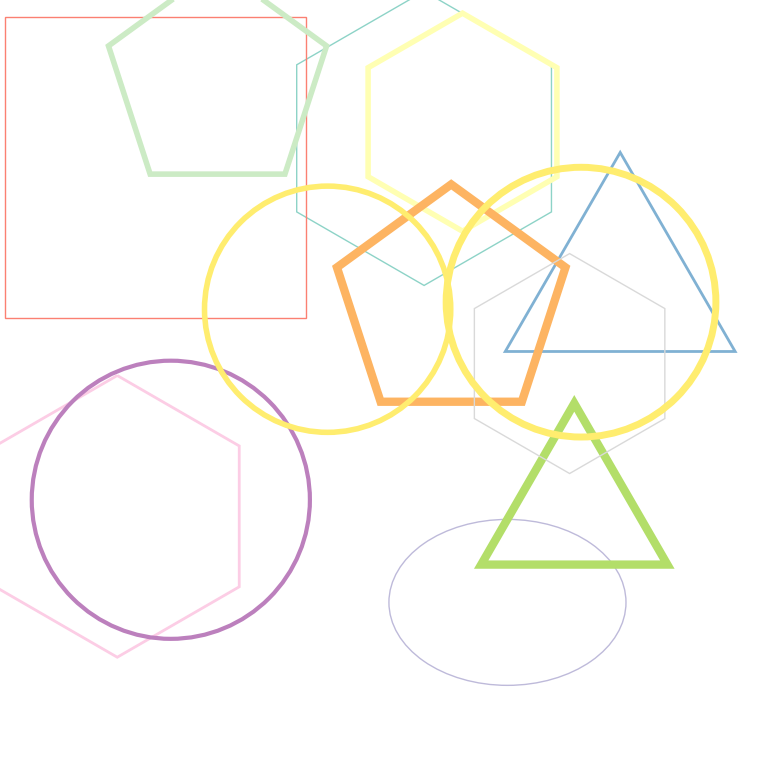[{"shape": "hexagon", "thickness": 0.5, "radius": 0.96, "center": [0.551, 0.82]}, {"shape": "hexagon", "thickness": 2, "radius": 0.71, "center": [0.601, 0.841]}, {"shape": "oval", "thickness": 0.5, "radius": 0.77, "center": [0.659, 0.218]}, {"shape": "square", "thickness": 0.5, "radius": 0.98, "center": [0.202, 0.783]}, {"shape": "triangle", "thickness": 1, "radius": 0.86, "center": [0.805, 0.63]}, {"shape": "pentagon", "thickness": 3, "radius": 0.78, "center": [0.586, 0.605]}, {"shape": "triangle", "thickness": 3, "radius": 0.7, "center": [0.746, 0.337]}, {"shape": "hexagon", "thickness": 1, "radius": 0.91, "center": [0.152, 0.329]}, {"shape": "hexagon", "thickness": 0.5, "radius": 0.71, "center": [0.74, 0.528]}, {"shape": "circle", "thickness": 1.5, "radius": 0.9, "center": [0.222, 0.351]}, {"shape": "pentagon", "thickness": 2, "radius": 0.74, "center": [0.283, 0.894]}, {"shape": "circle", "thickness": 2, "radius": 0.8, "center": [0.425, 0.598]}, {"shape": "circle", "thickness": 2.5, "radius": 0.88, "center": [0.755, 0.608]}]